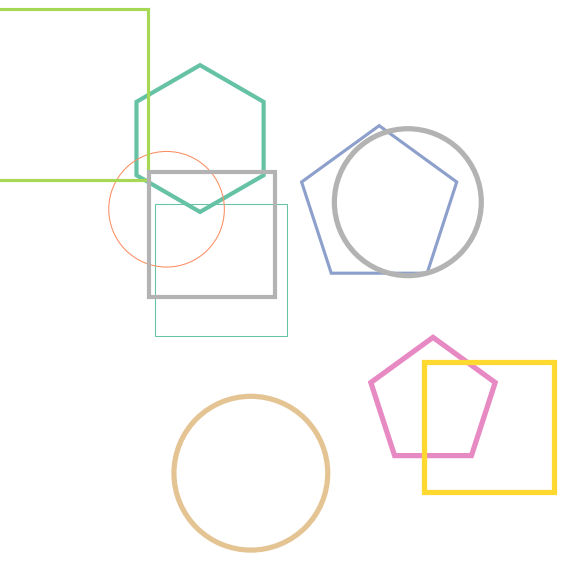[{"shape": "hexagon", "thickness": 2, "radius": 0.64, "center": [0.346, 0.759]}, {"shape": "square", "thickness": 0.5, "radius": 0.57, "center": [0.383, 0.531]}, {"shape": "circle", "thickness": 0.5, "radius": 0.5, "center": [0.288, 0.637]}, {"shape": "pentagon", "thickness": 1.5, "radius": 0.71, "center": [0.657, 0.64]}, {"shape": "pentagon", "thickness": 2.5, "radius": 0.57, "center": [0.75, 0.302]}, {"shape": "square", "thickness": 1.5, "radius": 0.74, "center": [0.107, 0.835]}, {"shape": "square", "thickness": 2.5, "radius": 0.56, "center": [0.847, 0.26]}, {"shape": "circle", "thickness": 2.5, "radius": 0.67, "center": [0.434, 0.18]}, {"shape": "square", "thickness": 2, "radius": 0.54, "center": [0.367, 0.593]}, {"shape": "circle", "thickness": 2.5, "radius": 0.64, "center": [0.706, 0.649]}]